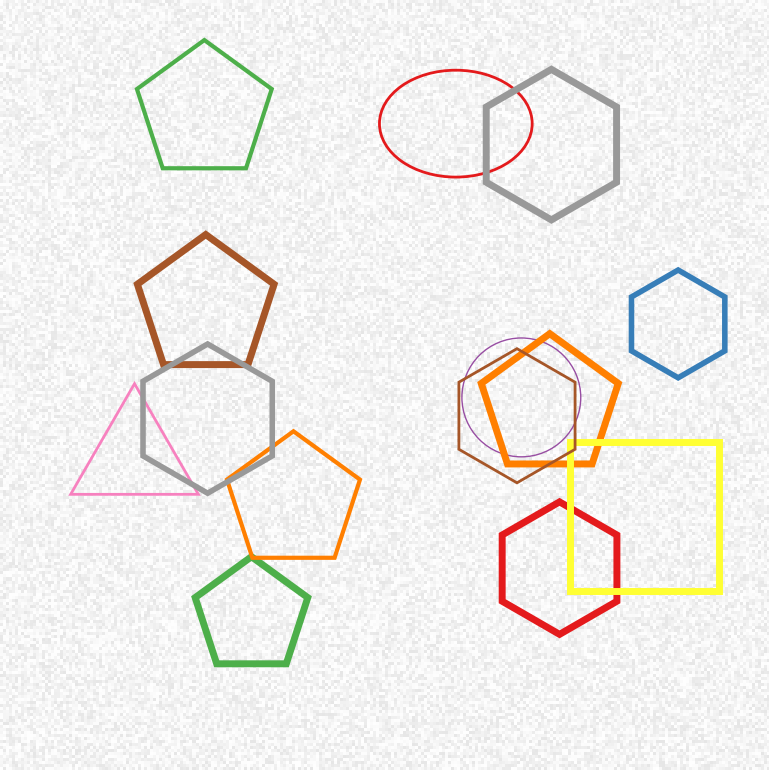[{"shape": "hexagon", "thickness": 2.5, "radius": 0.43, "center": [0.727, 0.262]}, {"shape": "oval", "thickness": 1, "radius": 0.5, "center": [0.592, 0.839]}, {"shape": "hexagon", "thickness": 2, "radius": 0.35, "center": [0.881, 0.579]}, {"shape": "pentagon", "thickness": 1.5, "radius": 0.46, "center": [0.265, 0.856]}, {"shape": "pentagon", "thickness": 2.5, "radius": 0.38, "center": [0.327, 0.2]}, {"shape": "circle", "thickness": 0.5, "radius": 0.39, "center": [0.677, 0.484]}, {"shape": "pentagon", "thickness": 2.5, "radius": 0.47, "center": [0.714, 0.473]}, {"shape": "pentagon", "thickness": 1.5, "radius": 0.45, "center": [0.381, 0.349]}, {"shape": "square", "thickness": 2.5, "radius": 0.48, "center": [0.836, 0.329]}, {"shape": "pentagon", "thickness": 2.5, "radius": 0.47, "center": [0.267, 0.602]}, {"shape": "hexagon", "thickness": 1, "radius": 0.44, "center": [0.671, 0.46]}, {"shape": "triangle", "thickness": 1, "radius": 0.48, "center": [0.175, 0.406]}, {"shape": "hexagon", "thickness": 2, "radius": 0.48, "center": [0.27, 0.456]}, {"shape": "hexagon", "thickness": 2.5, "radius": 0.49, "center": [0.716, 0.812]}]